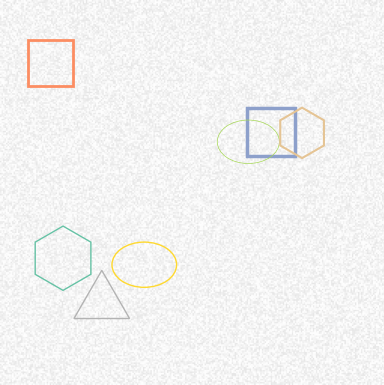[{"shape": "hexagon", "thickness": 1, "radius": 0.42, "center": [0.164, 0.329]}, {"shape": "square", "thickness": 2, "radius": 0.3, "center": [0.132, 0.836]}, {"shape": "square", "thickness": 2.5, "radius": 0.31, "center": [0.705, 0.657]}, {"shape": "oval", "thickness": 0.5, "radius": 0.4, "center": [0.645, 0.632]}, {"shape": "oval", "thickness": 1, "radius": 0.42, "center": [0.375, 0.312]}, {"shape": "hexagon", "thickness": 1.5, "radius": 0.33, "center": [0.785, 0.655]}, {"shape": "triangle", "thickness": 1, "radius": 0.42, "center": [0.264, 0.214]}]